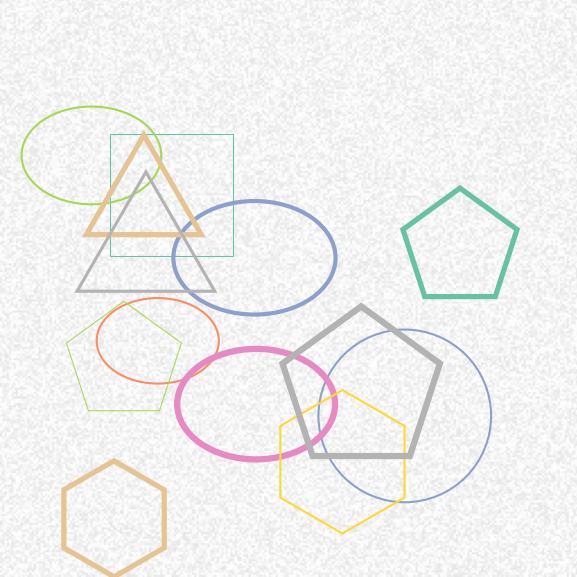[{"shape": "square", "thickness": 0.5, "radius": 0.53, "center": [0.297, 0.662]}, {"shape": "pentagon", "thickness": 2.5, "radius": 0.52, "center": [0.797, 0.57]}, {"shape": "oval", "thickness": 1, "radius": 0.53, "center": [0.273, 0.409]}, {"shape": "oval", "thickness": 2, "radius": 0.7, "center": [0.441, 0.553]}, {"shape": "circle", "thickness": 1, "radius": 0.75, "center": [0.701, 0.279]}, {"shape": "oval", "thickness": 3, "radius": 0.68, "center": [0.444, 0.299]}, {"shape": "pentagon", "thickness": 0.5, "radius": 0.52, "center": [0.215, 0.373]}, {"shape": "oval", "thickness": 1, "radius": 0.6, "center": [0.158, 0.73]}, {"shape": "hexagon", "thickness": 1, "radius": 0.62, "center": [0.593, 0.2]}, {"shape": "triangle", "thickness": 2.5, "radius": 0.58, "center": [0.249, 0.65]}, {"shape": "hexagon", "thickness": 2.5, "radius": 0.5, "center": [0.197, 0.101]}, {"shape": "triangle", "thickness": 1.5, "radius": 0.69, "center": [0.253, 0.564]}, {"shape": "pentagon", "thickness": 3, "radius": 0.72, "center": [0.625, 0.325]}]